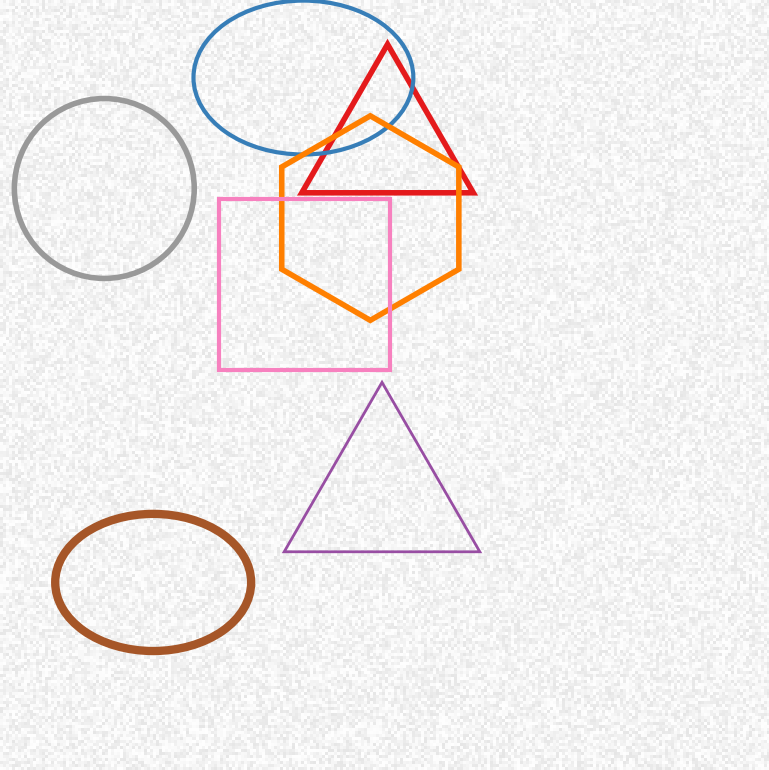[{"shape": "triangle", "thickness": 2, "radius": 0.64, "center": [0.503, 0.814]}, {"shape": "oval", "thickness": 1.5, "radius": 0.71, "center": [0.394, 0.899]}, {"shape": "triangle", "thickness": 1, "radius": 0.73, "center": [0.496, 0.357]}, {"shape": "hexagon", "thickness": 2, "radius": 0.66, "center": [0.481, 0.717]}, {"shape": "oval", "thickness": 3, "radius": 0.64, "center": [0.199, 0.244]}, {"shape": "square", "thickness": 1.5, "radius": 0.56, "center": [0.396, 0.63]}, {"shape": "circle", "thickness": 2, "radius": 0.58, "center": [0.135, 0.755]}]